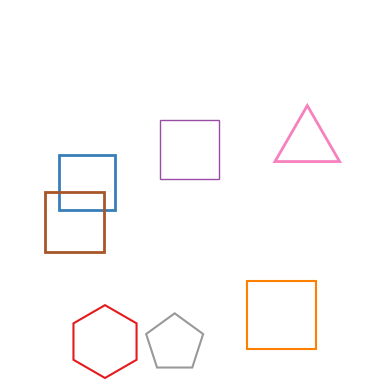[{"shape": "hexagon", "thickness": 1.5, "radius": 0.47, "center": [0.273, 0.113]}, {"shape": "square", "thickness": 2, "radius": 0.36, "center": [0.225, 0.527]}, {"shape": "square", "thickness": 1, "radius": 0.38, "center": [0.491, 0.612]}, {"shape": "square", "thickness": 1.5, "radius": 0.45, "center": [0.732, 0.182]}, {"shape": "square", "thickness": 2, "radius": 0.39, "center": [0.194, 0.423]}, {"shape": "triangle", "thickness": 2, "radius": 0.48, "center": [0.798, 0.629]}, {"shape": "pentagon", "thickness": 1.5, "radius": 0.39, "center": [0.454, 0.108]}]